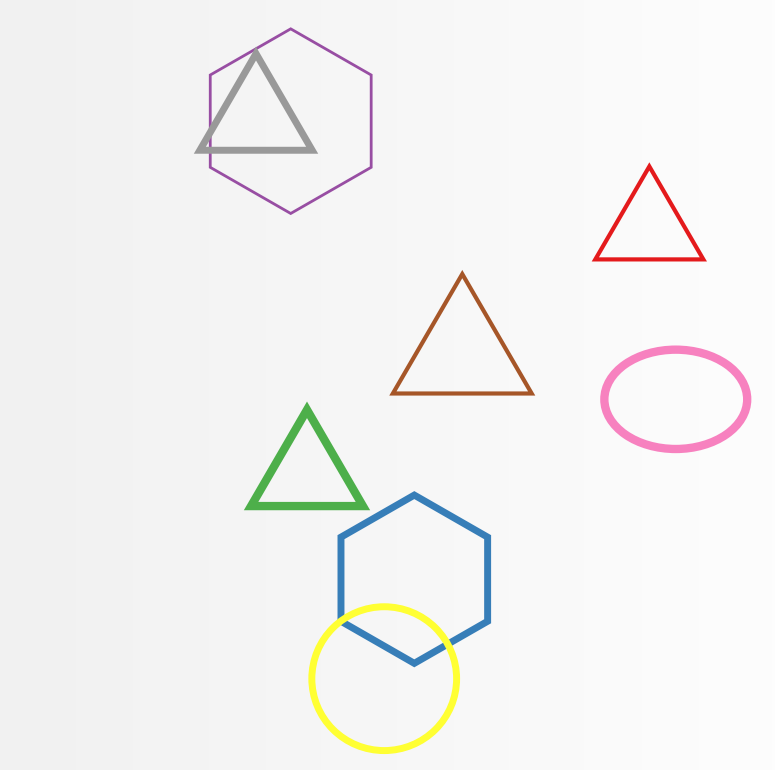[{"shape": "triangle", "thickness": 1.5, "radius": 0.4, "center": [0.838, 0.703]}, {"shape": "hexagon", "thickness": 2.5, "radius": 0.55, "center": [0.535, 0.248]}, {"shape": "triangle", "thickness": 3, "radius": 0.42, "center": [0.396, 0.384]}, {"shape": "hexagon", "thickness": 1, "radius": 0.6, "center": [0.375, 0.843]}, {"shape": "circle", "thickness": 2.5, "radius": 0.47, "center": [0.496, 0.119]}, {"shape": "triangle", "thickness": 1.5, "radius": 0.52, "center": [0.596, 0.541]}, {"shape": "oval", "thickness": 3, "radius": 0.46, "center": [0.872, 0.481]}, {"shape": "triangle", "thickness": 2.5, "radius": 0.42, "center": [0.33, 0.847]}]